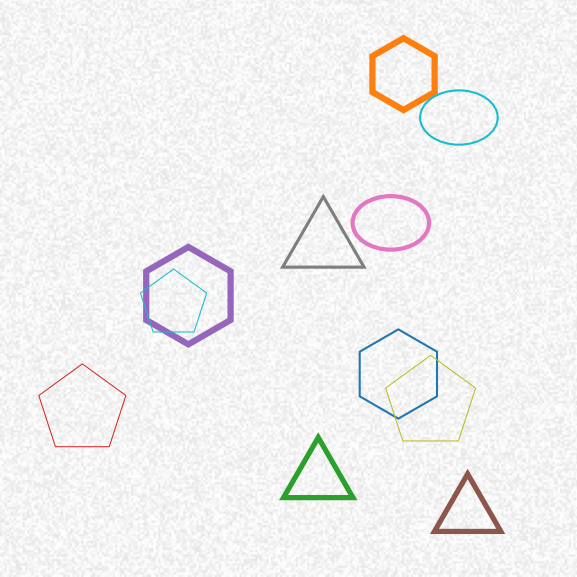[{"shape": "hexagon", "thickness": 1, "radius": 0.39, "center": [0.69, 0.351]}, {"shape": "hexagon", "thickness": 3, "radius": 0.31, "center": [0.699, 0.871]}, {"shape": "triangle", "thickness": 2.5, "radius": 0.35, "center": [0.551, 0.172]}, {"shape": "pentagon", "thickness": 0.5, "radius": 0.4, "center": [0.143, 0.29]}, {"shape": "hexagon", "thickness": 3, "radius": 0.42, "center": [0.326, 0.487]}, {"shape": "triangle", "thickness": 2.5, "radius": 0.33, "center": [0.81, 0.112]}, {"shape": "oval", "thickness": 2, "radius": 0.33, "center": [0.677, 0.613]}, {"shape": "triangle", "thickness": 1.5, "radius": 0.41, "center": [0.56, 0.577]}, {"shape": "pentagon", "thickness": 0.5, "radius": 0.41, "center": [0.746, 0.302]}, {"shape": "oval", "thickness": 1, "radius": 0.34, "center": [0.795, 0.796]}, {"shape": "pentagon", "thickness": 0.5, "radius": 0.3, "center": [0.301, 0.473]}]